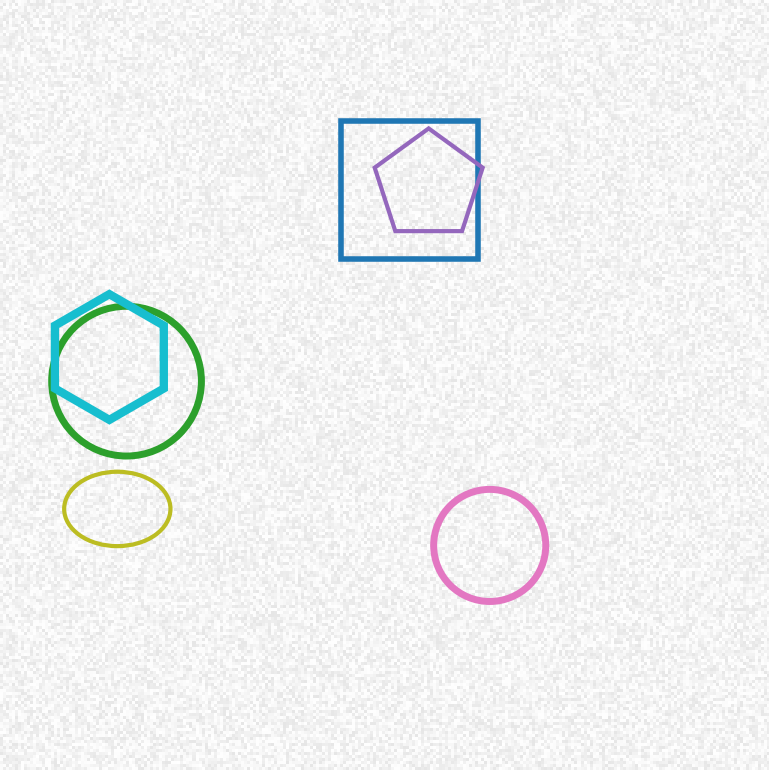[{"shape": "square", "thickness": 2, "radius": 0.45, "center": [0.532, 0.753]}, {"shape": "circle", "thickness": 2.5, "radius": 0.49, "center": [0.164, 0.505]}, {"shape": "pentagon", "thickness": 1.5, "radius": 0.37, "center": [0.557, 0.759]}, {"shape": "circle", "thickness": 2.5, "radius": 0.36, "center": [0.636, 0.292]}, {"shape": "oval", "thickness": 1.5, "radius": 0.35, "center": [0.152, 0.339]}, {"shape": "hexagon", "thickness": 3, "radius": 0.41, "center": [0.142, 0.536]}]